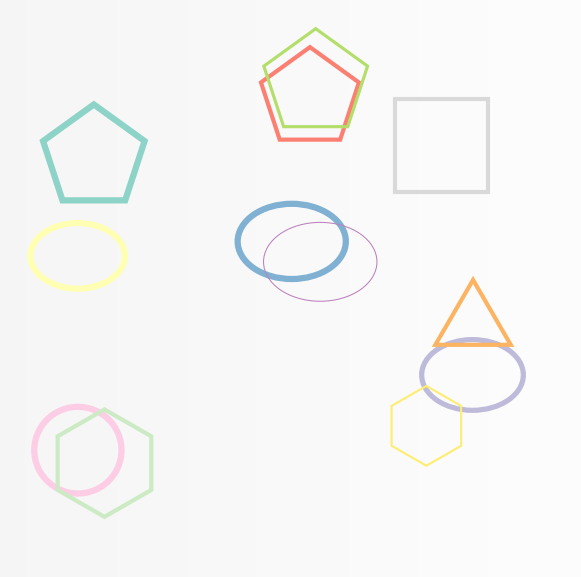[{"shape": "pentagon", "thickness": 3, "radius": 0.46, "center": [0.161, 0.726]}, {"shape": "oval", "thickness": 3, "radius": 0.41, "center": [0.134, 0.556]}, {"shape": "oval", "thickness": 2.5, "radius": 0.44, "center": [0.813, 0.35]}, {"shape": "pentagon", "thickness": 2, "radius": 0.44, "center": [0.533, 0.829]}, {"shape": "oval", "thickness": 3, "radius": 0.47, "center": [0.502, 0.581]}, {"shape": "triangle", "thickness": 2, "radius": 0.37, "center": [0.814, 0.44]}, {"shape": "pentagon", "thickness": 1.5, "radius": 0.47, "center": [0.543, 0.856]}, {"shape": "circle", "thickness": 3, "radius": 0.38, "center": [0.134, 0.22]}, {"shape": "square", "thickness": 2, "radius": 0.4, "center": [0.76, 0.748]}, {"shape": "oval", "thickness": 0.5, "radius": 0.49, "center": [0.551, 0.546]}, {"shape": "hexagon", "thickness": 2, "radius": 0.46, "center": [0.18, 0.197]}, {"shape": "hexagon", "thickness": 1, "radius": 0.35, "center": [0.734, 0.262]}]